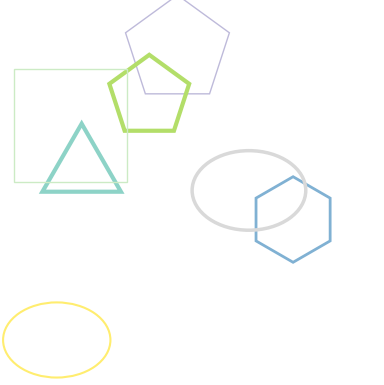[{"shape": "triangle", "thickness": 3, "radius": 0.59, "center": [0.212, 0.561]}, {"shape": "pentagon", "thickness": 1, "radius": 0.71, "center": [0.461, 0.871]}, {"shape": "hexagon", "thickness": 2, "radius": 0.56, "center": [0.761, 0.43]}, {"shape": "pentagon", "thickness": 3, "radius": 0.55, "center": [0.388, 0.749]}, {"shape": "oval", "thickness": 2.5, "radius": 0.74, "center": [0.647, 0.505]}, {"shape": "square", "thickness": 1, "radius": 0.73, "center": [0.183, 0.674]}, {"shape": "oval", "thickness": 1.5, "radius": 0.7, "center": [0.147, 0.117]}]